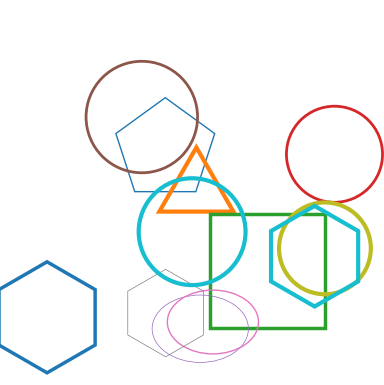[{"shape": "pentagon", "thickness": 1, "radius": 0.67, "center": [0.429, 0.611]}, {"shape": "hexagon", "thickness": 2.5, "radius": 0.72, "center": [0.122, 0.176]}, {"shape": "triangle", "thickness": 3, "radius": 0.56, "center": [0.51, 0.506]}, {"shape": "square", "thickness": 2.5, "radius": 0.74, "center": [0.695, 0.297]}, {"shape": "circle", "thickness": 2, "radius": 0.62, "center": [0.869, 0.599]}, {"shape": "oval", "thickness": 0.5, "radius": 0.63, "center": [0.52, 0.146]}, {"shape": "circle", "thickness": 2, "radius": 0.72, "center": [0.368, 0.696]}, {"shape": "oval", "thickness": 1, "radius": 0.59, "center": [0.553, 0.164]}, {"shape": "hexagon", "thickness": 0.5, "radius": 0.57, "center": [0.43, 0.187]}, {"shape": "circle", "thickness": 3, "radius": 0.6, "center": [0.844, 0.355]}, {"shape": "circle", "thickness": 3, "radius": 0.69, "center": [0.499, 0.398]}, {"shape": "hexagon", "thickness": 3, "radius": 0.65, "center": [0.817, 0.335]}]